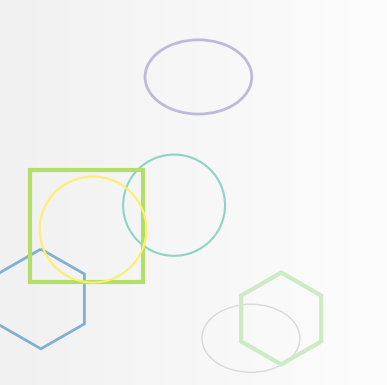[{"shape": "circle", "thickness": 1.5, "radius": 0.66, "center": [0.449, 0.467]}, {"shape": "oval", "thickness": 2, "radius": 0.69, "center": [0.512, 0.8]}, {"shape": "hexagon", "thickness": 2, "radius": 0.65, "center": [0.106, 0.224]}, {"shape": "square", "thickness": 3, "radius": 0.73, "center": [0.222, 0.414]}, {"shape": "oval", "thickness": 1, "radius": 0.63, "center": [0.648, 0.121]}, {"shape": "hexagon", "thickness": 3, "radius": 0.6, "center": [0.726, 0.173]}, {"shape": "circle", "thickness": 1.5, "radius": 0.69, "center": [0.24, 0.404]}]